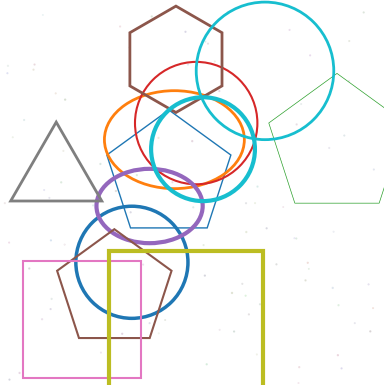[{"shape": "pentagon", "thickness": 1, "radius": 0.85, "center": [0.439, 0.545]}, {"shape": "circle", "thickness": 2.5, "radius": 0.73, "center": [0.343, 0.319]}, {"shape": "oval", "thickness": 2, "radius": 0.91, "center": [0.453, 0.637]}, {"shape": "pentagon", "thickness": 0.5, "radius": 0.93, "center": [0.875, 0.623]}, {"shape": "circle", "thickness": 1.5, "radius": 0.79, "center": [0.51, 0.68]}, {"shape": "oval", "thickness": 3, "radius": 0.69, "center": [0.389, 0.465]}, {"shape": "hexagon", "thickness": 2, "radius": 0.69, "center": [0.457, 0.846]}, {"shape": "pentagon", "thickness": 1.5, "radius": 0.78, "center": [0.297, 0.248]}, {"shape": "square", "thickness": 1.5, "radius": 0.76, "center": [0.213, 0.17]}, {"shape": "triangle", "thickness": 2, "radius": 0.68, "center": [0.146, 0.546]}, {"shape": "square", "thickness": 3, "radius": 0.99, "center": [0.483, 0.149]}, {"shape": "circle", "thickness": 2, "radius": 0.89, "center": [0.688, 0.816]}, {"shape": "circle", "thickness": 3, "radius": 0.67, "center": [0.527, 0.613]}]